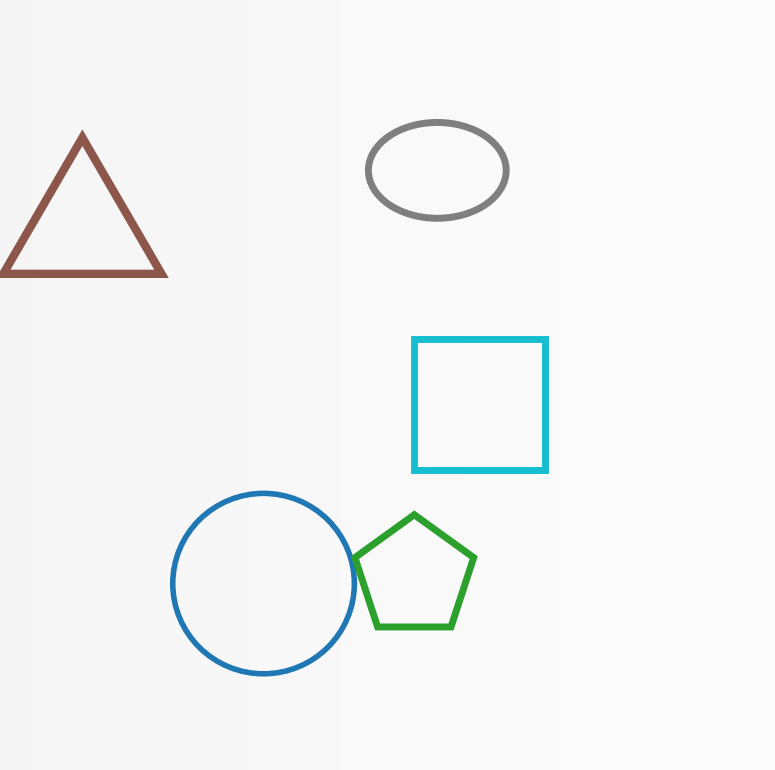[{"shape": "circle", "thickness": 2, "radius": 0.59, "center": [0.34, 0.242]}, {"shape": "pentagon", "thickness": 2.5, "radius": 0.4, "center": [0.535, 0.251]}, {"shape": "triangle", "thickness": 3, "radius": 0.59, "center": [0.106, 0.703]}, {"shape": "oval", "thickness": 2.5, "radius": 0.44, "center": [0.564, 0.779]}, {"shape": "square", "thickness": 2.5, "radius": 0.42, "center": [0.619, 0.475]}]